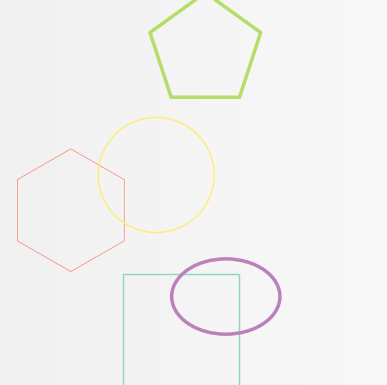[{"shape": "square", "thickness": 1, "radius": 0.75, "center": [0.466, 0.139]}, {"shape": "hexagon", "thickness": 0.5, "radius": 0.8, "center": [0.183, 0.454]}, {"shape": "pentagon", "thickness": 2.5, "radius": 0.75, "center": [0.53, 0.869]}, {"shape": "oval", "thickness": 2.5, "radius": 0.7, "center": [0.583, 0.23]}, {"shape": "circle", "thickness": 1, "radius": 0.75, "center": [0.403, 0.545]}]